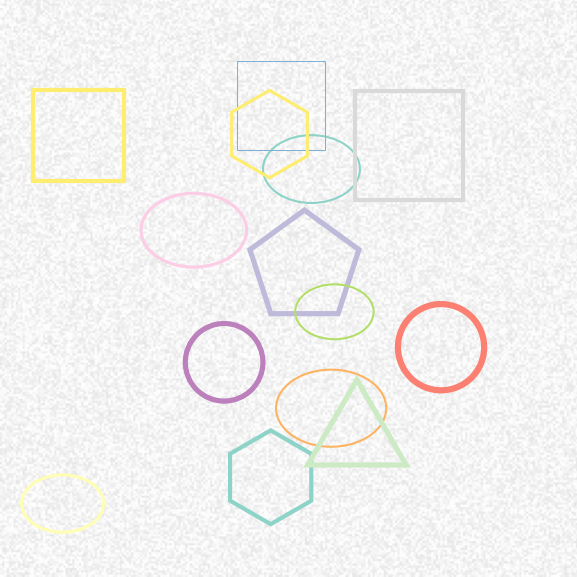[{"shape": "oval", "thickness": 1, "radius": 0.42, "center": [0.539, 0.706]}, {"shape": "hexagon", "thickness": 2, "radius": 0.41, "center": [0.469, 0.173]}, {"shape": "oval", "thickness": 1.5, "radius": 0.35, "center": [0.108, 0.127]}, {"shape": "pentagon", "thickness": 2.5, "radius": 0.5, "center": [0.527, 0.536]}, {"shape": "circle", "thickness": 3, "radius": 0.37, "center": [0.764, 0.398]}, {"shape": "square", "thickness": 0.5, "radius": 0.38, "center": [0.487, 0.817]}, {"shape": "oval", "thickness": 1, "radius": 0.48, "center": [0.573, 0.292]}, {"shape": "oval", "thickness": 1, "radius": 0.34, "center": [0.579, 0.459]}, {"shape": "oval", "thickness": 1.5, "radius": 0.46, "center": [0.336, 0.601]}, {"shape": "square", "thickness": 2, "radius": 0.47, "center": [0.708, 0.747]}, {"shape": "circle", "thickness": 2.5, "radius": 0.34, "center": [0.388, 0.372]}, {"shape": "triangle", "thickness": 2.5, "radius": 0.49, "center": [0.618, 0.243]}, {"shape": "hexagon", "thickness": 1.5, "radius": 0.38, "center": [0.467, 0.767]}, {"shape": "square", "thickness": 2, "radius": 0.39, "center": [0.136, 0.765]}]